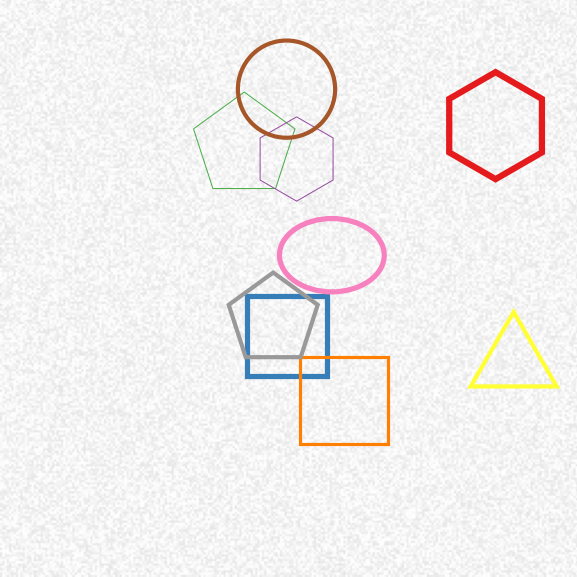[{"shape": "hexagon", "thickness": 3, "radius": 0.46, "center": [0.858, 0.782]}, {"shape": "square", "thickness": 2.5, "radius": 0.35, "center": [0.497, 0.418]}, {"shape": "pentagon", "thickness": 0.5, "radius": 0.46, "center": [0.423, 0.747]}, {"shape": "hexagon", "thickness": 0.5, "radius": 0.36, "center": [0.514, 0.724]}, {"shape": "square", "thickness": 1.5, "radius": 0.38, "center": [0.595, 0.305]}, {"shape": "triangle", "thickness": 2, "radius": 0.43, "center": [0.889, 0.373]}, {"shape": "circle", "thickness": 2, "radius": 0.42, "center": [0.496, 0.845]}, {"shape": "oval", "thickness": 2.5, "radius": 0.45, "center": [0.575, 0.557]}, {"shape": "pentagon", "thickness": 2, "radius": 0.41, "center": [0.473, 0.446]}]